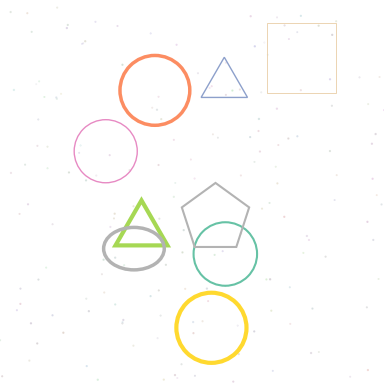[{"shape": "circle", "thickness": 1.5, "radius": 0.41, "center": [0.585, 0.34]}, {"shape": "circle", "thickness": 2.5, "radius": 0.45, "center": [0.402, 0.765]}, {"shape": "triangle", "thickness": 1, "radius": 0.35, "center": [0.583, 0.782]}, {"shape": "circle", "thickness": 1, "radius": 0.41, "center": [0.275, 0.607]}, {"shape": "triangle", "thickness": 3, "radius": 0.39, "center": [0.367, 0.402]}, {"shape": "circle", "thickness": 3, "radius": 0.46, "center": [0.549, 0.149]}, {"shape": "square", "thickness": 0.5, "radius": 0.45, "center": [0.783, 0.85]}, {"shape": "pentagon", "thickness": 1.5, "radius": 0.46, "center": [0.56, 0.433]}, {"shape": "oval", "thickness": 2.5, "radius": 0.39, "center": [0.348, 0.354]}]